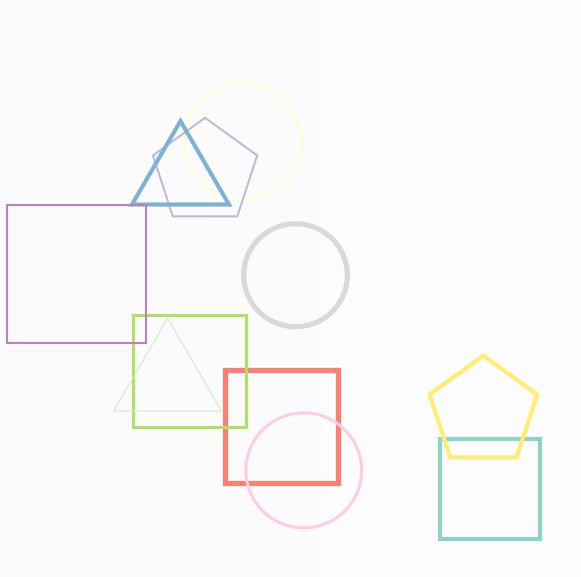[{"shape": "square", "thickness": 2, "radius": 0.43, "center": [0.843, 0.152]}, {"shape": "circle", "thickness": 0.5, "radius": 0.51, "center": [0.418, 0.755]}, {"shape": "pentagon", "thickness": 1, "radius": 0.47, "center": [0.353, 0.701]}, {"shape": "square", "thickness": 2.5, "radius": 0.49, "center": [0.484, 0.26]}, {"shape": "triangle", "thickness": 2, "radius": 0.48, "center": [0.31, 0.693]}, {"shape": "square", "thickness": 1.5, "radius": 0.49, "center": [0.326, 0.357]}, {"shape": "circle", "thickness": 1.5, "radius": 0.5, "center": [0.523, 0.185]}, {"shape": "circle", "thickness": 2.5, "radius": 0.45, "center": [0.508, 0.523]}, {"shape": "square", "thickness": 1, "radius": 0.6, "center": [0.131, 0.524]}, {"shape": "triangle", "thickness": 0.5, "radius": 0.54, "center": [0.288, 0.341]}, {"shape": "pentagon", "thickness": 2, "radius": 0.49, "center": [0.832, 0.286]}]